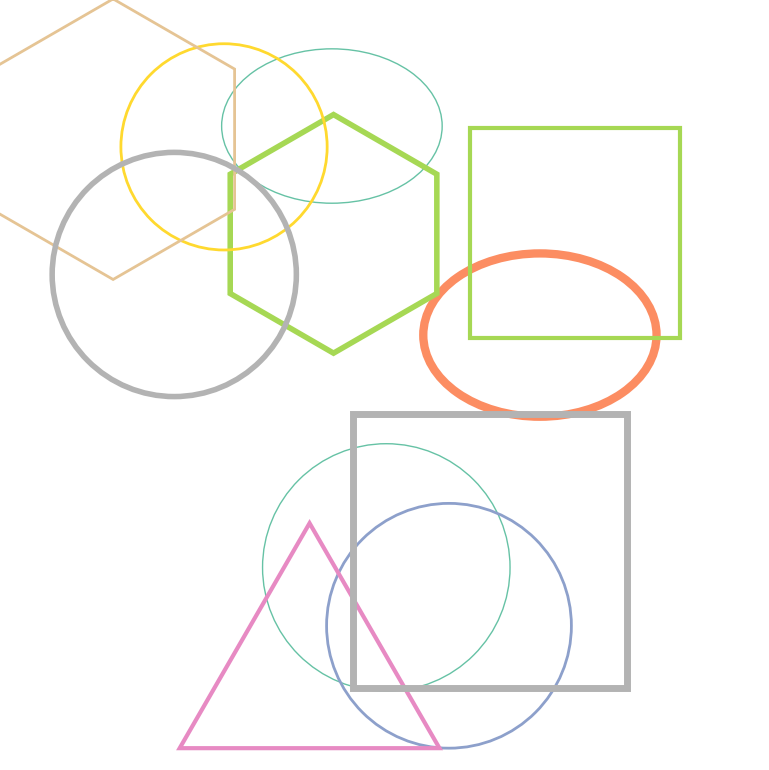[{"shape": "oval", "thickness": 0.5, "radius": 0.72, "center": [0.431, 0.836]}, {"shape": "circle", "thickness": 0.5, "radius": 0.8, "center": [0.502, 0.263]}, {"shape": "oval", "thickness": 3, "radius": 0.76, "center": [0.701, 0.565]}, {"shape": "circle", "thickness": 1, "radius": 0.79, "center": [0.583, 0.187]}, {"shape": "triangle", "thickness": 1.5, "radius": 0.97, "center": [0.402, 0.126]}, {"shape": "hexagon", "thickness": 2, "radius": 0.77, "center": [0.433, 0.696]}, {"shape": "square", "thickness": 1.5, "radius": 0.68, "center": [0.747, 0.698]}, {"shape": "circle", "thickness": 1, "radius": 0.67, "center": [0.291, 0.809]}, {"shape": "hexagon", "thickness": 1, "radius": 0.91, "center": [0.147, 0.819]}, {"shape": "square", "thickness": 2.5, "radius": 0.89, "center": [0.637, 0.284]}, {"shape": "circle", "thickness": 2, "radius": 0.79, "center": [0.226, 0.644]}]